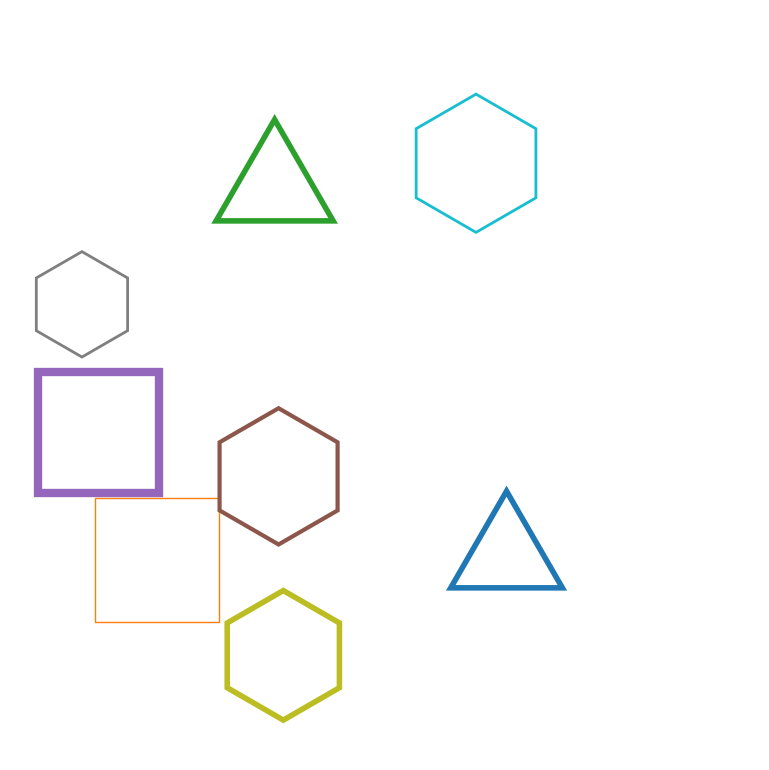[{"shape": "triangle", "thickness": 2, "radius": 0.42, "center": [0.658, 0.278]}, {"shape": "square", "thickness": 0.5, "radius": 0.4, "center": [0.204, 0.273]}, {"shape": "triangle", "thickness": 2, "radius": 0.44, "center": [0.357, 0.757]}, {"shape": "square", "thickness": 3, "radius": 0.39, "center": [0.128, 0.438]}, {"shape": "hexagon", "thickness": 1.5, "radius": 0.44, "center": [0.362, 0.381]}, {"shape": "hexagon", "thickness": 1, "radius": 0.34, "center": [0.106, 0.605]}, {"shape": "hexagon", "thickness": 2, "radius": 0.42, "center": [0.368, 0.149]}, {"shape": "hexagon", "thickness": 1, "radius": 0.45, "center": [0.618, 0.788]}]